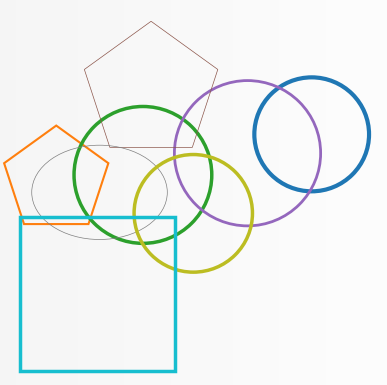[{"shape": "circle", "thickness": 3, "radius": 0.74, "center": [0.804, 0.651]}, {"shape": "pentagon", "thickness": 1.5, "radius": 0.71, "center": [0.145, 0.532]}, {"shape": "circle", "thickness": 2.5, "radius": 0.89, "center": [0.369, 0.546]}, {"shape": "circle", "thickness": 2, "radius": 0.94, "center": [0.639, 0.602]}, {"shape": "pentagon", "thickness": 0.5, "radius": 0.91, "center": [0.39, 0.764]}, {"shape": "oval", "thickness": 0.5, "radius": 0.87, "center": [0.257, 0.5]}, {"shape": "circle", "thickness": 2.5, "radius": 0.76, "center": [0.499, 0.446]}, {"shape": "square", "thickness": 2.5, "radius": 1.0, "center": [0.251, 0.236]}]